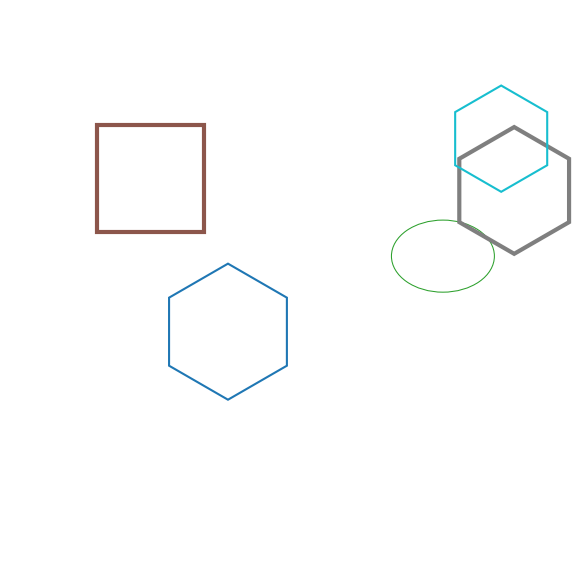[{"shape": "hexagon", "thickness": 1, "radius": 0.59, "center": [0.395, 0.425]}, {"shape": "oval", "thickness": 0.5, "radius": 0.45, "center": [0.767, 0.556]}, {"shape": "square", "thickness": 2, "radius": 0.46, "center": [0.26, 0.691]}, {"shape": "hexagon", "thickness": 2, "radius": 0.55, "center": [0.89, 0.669]}, {"shape": "hexagon", "thickness": 1, "radius": 0.46, "center": [0.868, 0.759]}]